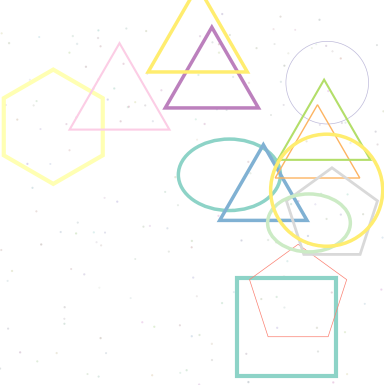[{"shape": "oval", "thickness": 2.5, "radius": 0.66, "center": [0.596, 0.546]}, {"shape": "square", "thickness": 3, "radius": 0.64, "center": [0.743, 0.151]}, {"shape": "hexagon", "thickness": 3, "radius": 0.74, "center": [0.138, 0.671]}, {"shape": "circle", "thickness": 0.5, "radius": 0.54, "center": [0.85, 0.785]}, {"shape": "pentagon", "thickness": 0.5, "radius": 0.66, "center": [0.774, 0.233]}, {"shape": "triangle", "thickness": 2.5, "radius": 0.65, "center": [0.684, 0.493]}, {"shape": "triangle", "thickness": 1, "radius": 0.63, "center": [0.825, 0.601]}, {"shape": "triangle", "thickness": 1.5, "radius": 0.69, "center": [0.842, 0.654]}, {"shape": "triangle", "thickness": 1.5, "radius": 0.75, "center": [0.31, 0.738]}, {"shape": "pentagon", "thickness": 2, "radius": 0.62, "center": [0.862, 0.44]}, {"shape": "triangle", "thickness": 2.5, "radius": 0.7, "center": [0.55, 0.79]}, {"shape": "oval", "thickness": 2.5, "radius": 0.54, "center": [0.803, 0.421]}, {"shape": "triangle", "thickness": 2.5, "radius": 0.74, "center": [0.514, 0.887]}, {"shape": "circle", "thickness": 2.5, "radius": 0.73, "center": [0.849, 0.506]}]